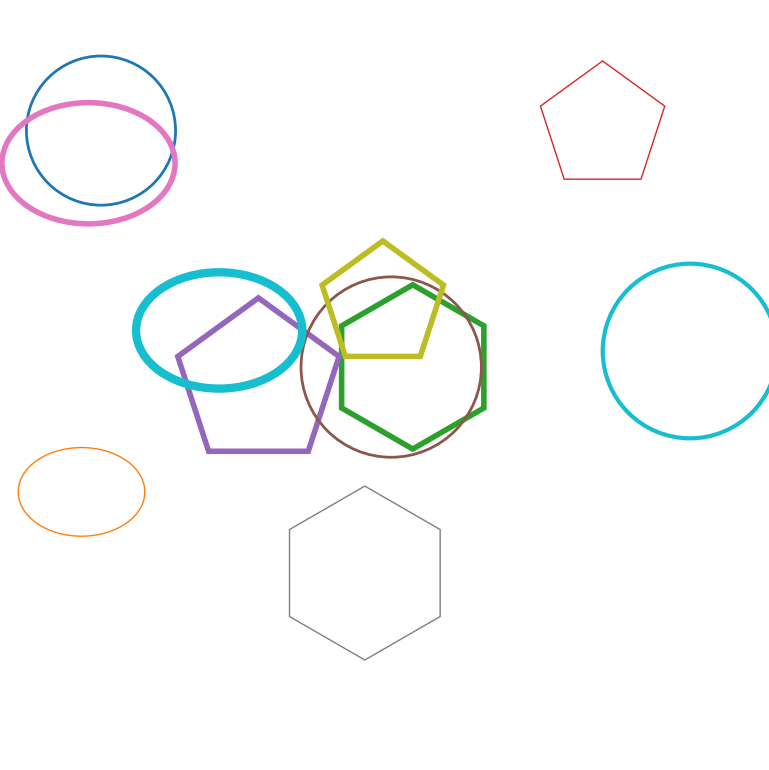[{"shape": "circle", "thickness": 1, "radius": 0.48, "center": [0.131, 0.83]}, {"shape": "oval", "thickness": 0.5, "radius": 0.41, "center": [0.106, 0.361]}, {"shape": "hexagon", "thickness": 2, "radius": 0.53, "center": [0.536, 0.523]}, {"shape": "pentagon", "thickness": 0.5, "radius": 0.42, "center": [0.783, 0.836]}, {"shape": "pentagon", "thickness": 2, "radius": 0.55, "center": [0.336, 0.503]}, {"shape": "circle", "thickness": 1, "radius": 0.59, "center": [0.508, 0.523]}, {"shape": "oval", "thickness": 2, "radius": 0.56, "center": [0.115, 0.788]}, {"shape": "hexagon", "thickness": 0.5, "radius": 0.56, "center": [0.474, 0.256]}, {"shape": "pentagon", "thickness": 2, "radius": 0.41, "center": [0.497, 0.604]}, {"shape": "oval", "thickness": 3, "radius": 0.54, "center": [0.285, 0.571]}, {"shape": "circle", "thickness": 1.5, "radius": 0.57, "center": [0.896, 0.544]}]